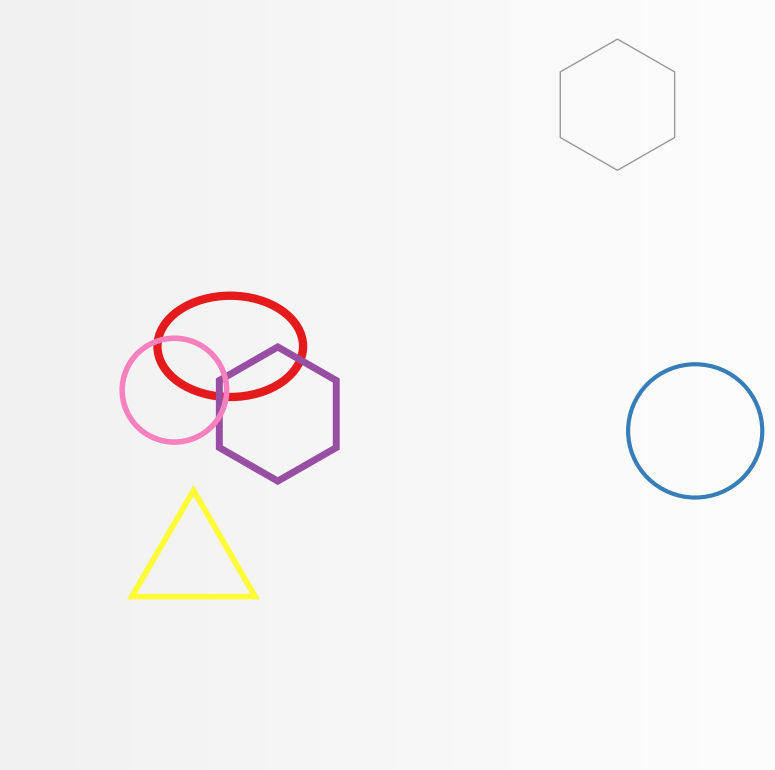[{"shape": "oval", "thickness": 3, "radius": 0.47, "center": [0.297, 0.55]}, {"shape": "circle", "thickness": 1.5, "radius": 0.43, "center": [0.897, 0.44]}, {"shape": "hexagon", "thickness": 2.5, "radius": 0.44, "center": [0.358, 0.462]}, {"shape": "triangle", "thickness": 2, "radius": 0.46, "center": [0.25, 0.271]}, {"shape": "circle", "thickness": 2, "radius": 0.34, "center": [0.225, 0.493]}, {"shape": "hexagon", "thickness": 0.5, "radius": 0.43, "center": [0.797, 0.864]}]